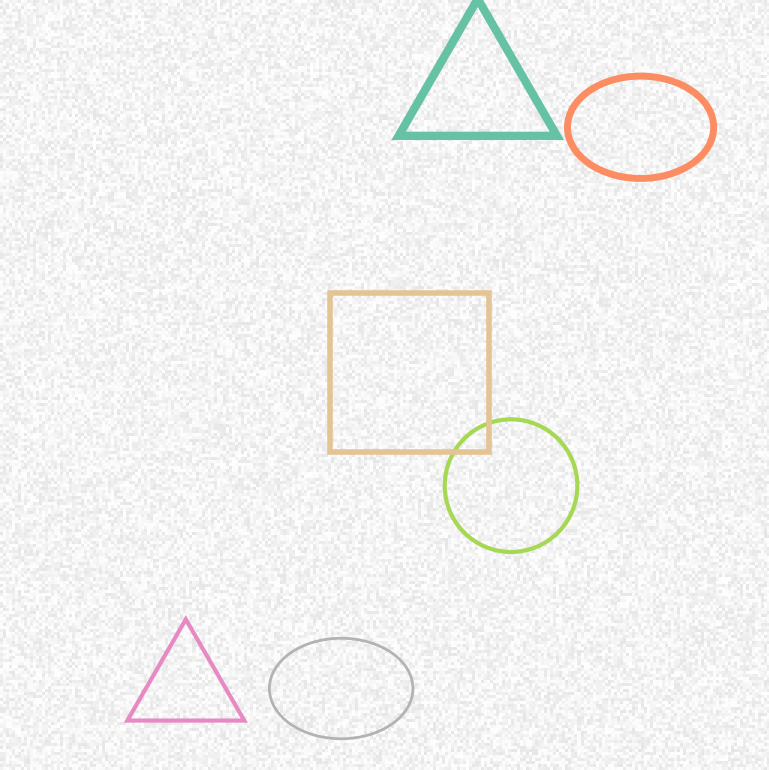[{"shape": "triangle", "thickness": 3, "radius": 0.59, "center": [0.62, 0.883]}, {"shape": "oval", "thickness": 2.5, "radius": 0.47, "center": [0.832, 0.835]}, {"shape": "triangle", "thickness": 1.5, "radius": 0.44, "center": [0.241, 0.108]}, {"shape": "circle", "thickness": 1.5, "radius": 0.43, "center": [0.664, 0.369]}, {"shape": "square", "thickness": 2, "radius": 0.52, "center": [0.532, 0.516]}, {"shape": "oval", "thickness": 1, "radius": 0.47, "center": [0.443, 0.106]}]